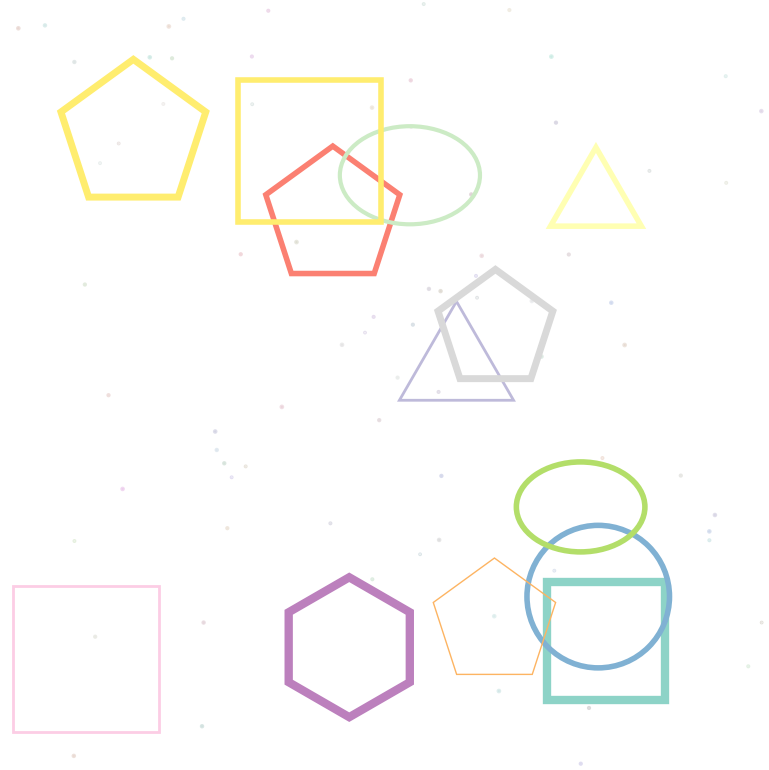[{"shape": "square", "thickness": 3, "radius": 0.38, "center": [0.787, 0.168]}, {"shape": "triangle", "thickness": 2, "radius": 0.34, "center": [0.774, 0.74]}, {"shape": "triangle", "thickness": 1, "radius": 0.43, "center": [0.593, 0.523]}, {"shape": "pentagon", "thickness": 2, "radius": 0.46, "center": [0.432, 0.719]}, {"shape": "circle", "thickness": 2, "radius": 0.46, "center": [0.777, 0.225]}, {"shape": "pentagon", "thickness": 0.5, "radius": 0.42, "center": [0.642, 0.192]}, {"shape": "oval", "thickness": 2, "radius": 0.42, "center": [0.754, 0.342]}, {"shape": "square", "thickness": 1, "radius": 0.47, "center": [0.112, 0.144]}, {"shape": "pentagon", "thickness": 2.5, "radius": 0.39, "center": [0.643, 0.572]}, {"shape": "hexagon", "thickness": 3, "radius": 0.45, "center": [0.454, 0.159]}, {"shape": "oval", "thickness": 1.5, "radius": 0.46, "center": [0.532, 0.772]}, {"shape": "square", "thickness": 2, "radius": 0.46, "center": [0.402, 0.804]}, {"shape": "pentagon", "thickness": 2.5, "radius": 0.49, "center": [0.173, 0.824]}]